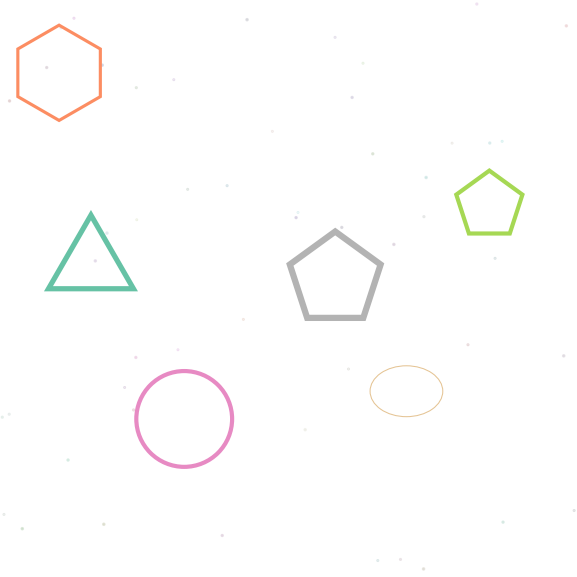[{"shape": "triangle", "thickness": 2.5, "radius": 0.42, "center": [0.158, 0.542]}, {"shape": "hexagon", "thickness": 1.5, "radius": 0.41, "center": [0.102, 0.873]}, {"shape": "circle", "thickness": 2, "radius": 0.41, "center": [0.319, 0.274]}, {"shape": "pentagon", "thickness": 2, "radius": 0.3, "center": [0.847, 0.643]}, {"shape": "oval", "thickness": 0.5, "radius": 0.31, "center": [0.704, 0.322]}, {"shape": "pentagon", "thickness": 3, "radius": 0.41, "center": [0.58, 0.516]}]